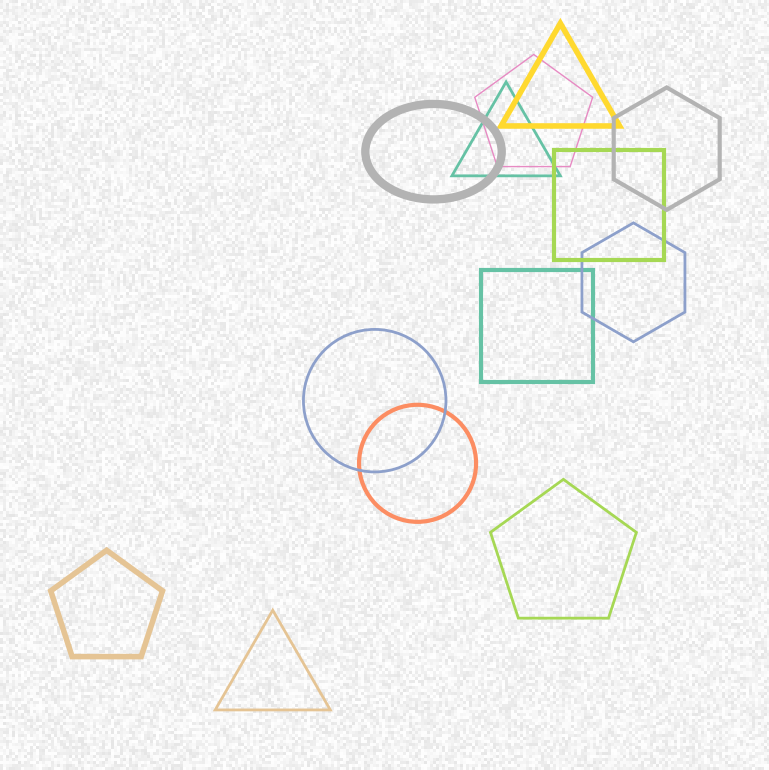[{"shape": "square", "thickness": 1.5, "radius": 0.36, "center": [0.697, 0.577]}, {"shape": "triangle", "thickness": 1, "radius": 0.41, "center": [0.657, 0.812]}, {"shape": "circle", "thickness": 1.5, "radius": 0.38, "center": [0.542, 0.398]}, {"shape": "circle", "thickness": 1, "radius": 0.46, "center": [0.487, 0.48]}, {"shape": "hexagon", "thickness": 1, "radius": 0.39, "center": [0.823, 0.633]}, {"shape": "pentagon", "thickness": 0.5, "radius": 0.4, "center": [0.693, 0.849]}, {"shape": "pentagon", "thickness": 1, "radius": 0.5, "center": [0.732, 0.278]}, {"shape": "square", "thickness": 1.5, "radius": 0.36, "center": [0.791, 0.734]}, {"shape": "triangle", "thickness": 2, "radius": 0.44, "center": [0.728, 0.881]}, {"shape": "triangle", "thickness": 1, "radius": 0.43, "center": [0.354, 0.121]}, {"shape": "pentagon", "thickness": 2, "radius": 0.38, "center": [0.138, 0.209]}, {"shape": "oval", "thickness": 3, "radius": 0.44, "center": [0.563, 0.803]}, {"shape": "hexagon", "thickness": 1.5, "radius": 0.4, "center": [0.866, 0.807]}]